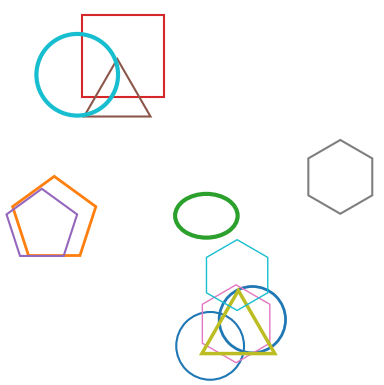[{"shape": "circle", "thickness": 2, "radius": 0.43, "center": [0.655, 0.17]}, {"shape": "circle", "thickness": 1.5, "radius": 0.44, "center": [0.546, 0.102]}, {"shape": "pentagon", "thickness": 2, "radius": 0.57, "center": [0.141, 0.428]}, {"shape": "oval", "thickness": 3, "radius": 0.41, "center": [0.536, 0.44]}, {"shape": "square", "thickness": 1.5, "radius": 0.53, "center": [0.319, 0.854]}, {"shape": "pentagon", "thickness": 1.5, "radius": 0.48, "center": [0.109, 0.413]}, {"shape": "triangle", "thickness": 1.5, "radius": 0.5, "center": [0.305, 0.747]}, {"shape": "hexagon", "thickness": 1, "radius": 0.51, "center": [0.613, 0.159]}, {"shape": "hexagon", "thickness": 1.5, "radius": 0.48, "center": [0.884, 0.541]}, {"shape": "triangle", "thickness": 2.5, "radius": 0.55, "center": [0.619, 0.136]}, {"shape": "circle", "thickness": 3, "radius": 0.53, "center": [0.201, 0.806]}, {"shape": "hexagon", "thickness": 1, "radius": 0.46, "center": [0.616, 0.285]}]